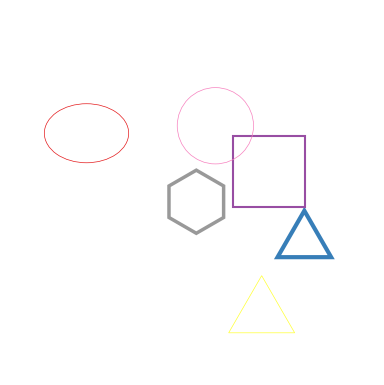[{"shape": "oval", "thickness": 0.5, "radius": 0.55, "center": [0.225, 0.654]}, {"shape": "triangle", "thickness": 3, "radius": 0.4, "center": [0.791, 0.372]}, {"shape": "square", "thickness": 1.5, "radius": 0.46, "center": [0.698, 0.555]}, {"shape": "triangle", "thickness": 0.5, "radius": 0.49, "center": [0.68, 0.185]}, {"shape": "circle", "thickness": 0.5, "radius": 0.5, "center": [0.559, 0.673]}, {"shape": "hexagon", "thickness": 2.5, "radius": 0.41, "center": [0.51, 0.476]}]